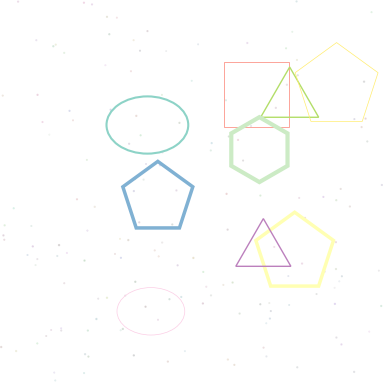[{"shape": "oval", "thickness": 1.5, "radius": 0.53, "center": [0.383, 0.675]}, {"shape": "pentagon", "thickness": 2.5, "radius": 0.53, "center": [0.765, 0.343]}, {"shape": "square", "thickness": 0.5, "radius": 0.42, "center": [0.666, 0.756]}, {"shape": "pentagon", "thickness": 2.5, "radius": 0.48, "center": [0.41, 0.485]}, {"shape": "triangle", "thickness": 1, "radius": 0.43, "center": [0.752, 0.739]}, {"shape": "oval", "thickness": 0.5, "radius": 0.44, "center": [0.392, 0.191]}, {"shape": "triangle", "thickness": 1, "radius": 0.41, "center": [0.684, 0.35]}, {"shape": "hexagon", "thickness": 3, "radius": 0.42, "center": [0.674, 0.611]}, {"shape": "pentagon", "thickness": 0.5, "radius": 0.57, "center": [0.874, 0.776]}]